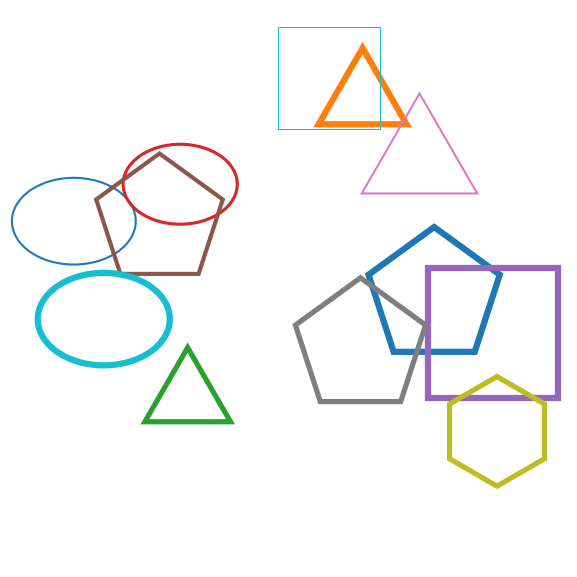[{"shape": "pentagon", "thickness": 3, "radius": 0.6, "center": [0.752, 0.487]}, {"shape": "oval", "thickness": 1, "radius": 0.54, "center": [0.128, 0.616]}, {"shape": "triangle", "thickness": 3, "radius": 0.44, "center": [0.628, 0.828]}, {"shape": "triangle", "thickness": 2.5, "radius": 0.43, "center": [0.325, 0.312]}, {"shape": "oval", "thickness": 1.5, "radius": 0.49, "center": [0.312, 0.68]}, {"shape": "square", "thickness": 3, "radius": 0.56, "center": [0.854, 0.423]}, {"shape": "pentagon", "thickness": 2, "radius": 0.58, "center": [0.276, 0.618]}, {"shape": "triangle", "thickness": 1, "radius": 0.58, "center": [0.726, 0.722]}, {"shape": "pentagon", "thickness": 2.5, "radius": 0.59, "center": [0.624, 0.4]}, {"shape": "hexagon", "thickness": 2.5, "radius": 0.47, "center": [0.861, 0.252]}, {"shape": "oval", "thickness": 3, "radius": 0.57, "center": [0.18, 0.447]}, {"shape": "square", "thickness": 0.5, "radius": 0.44, "center": [0.57, 0.864]}]